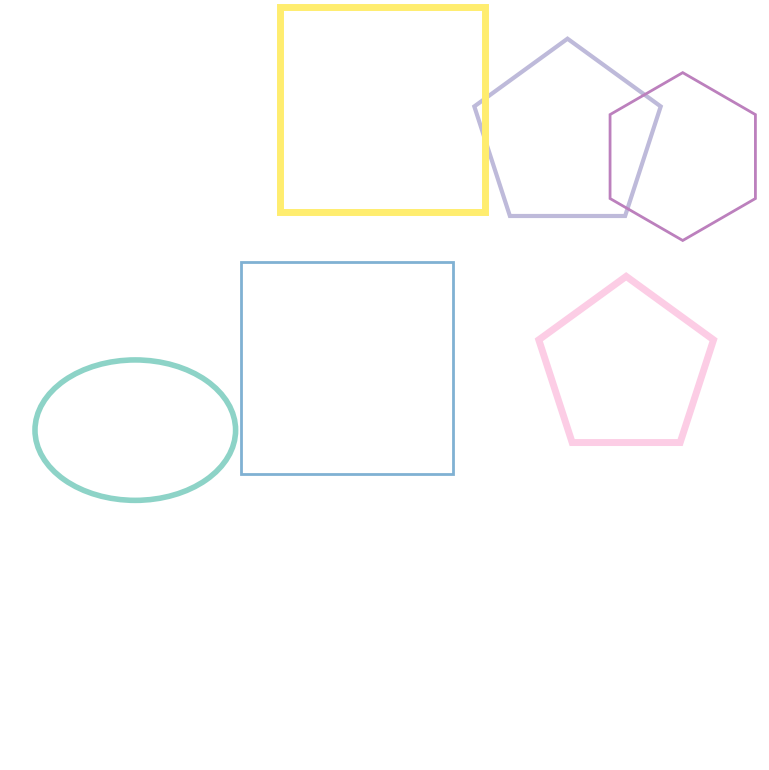[{"shape": "oval", "thickness": 2, "radius": 0.65, "center": [0.176, 0.441]}, {"shape": "pentagon", "thickness": 1.5, "radius": 0.64, "center": [0.737, 0.822]}, {"shape": "square", "thickness": 1, "radius": 0.69, "center": [0.451, 0.522]}, {"shape": "pentagon", "thickness": 2.5, "radius": 0.6, "center": [0.813, 0.522]}, {"shape": "hexagon", "thickness": 1, "radius": 0.54, "center": [0.887, 0.797]}, {"shape": "square", "thickness": 2.5, "radius": 0.67, "center": [0.497, 0.858]}]